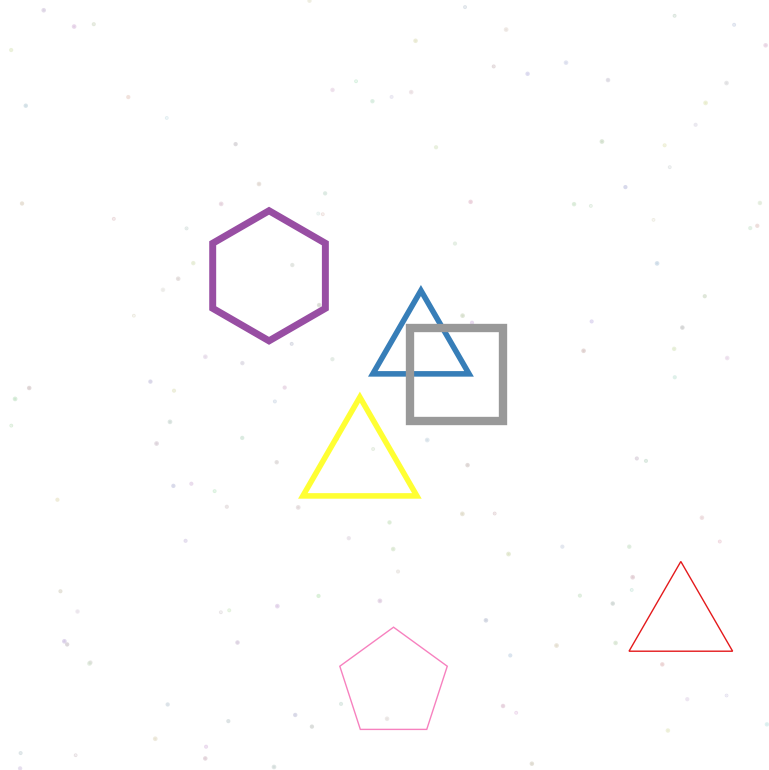[{"shape": "triangle", "thickness": 0.5, "radius": 0.39, "center": [0.884, 0.193]}, {"shape": "triangle", "thickness": 2, "radius": 0.36, "center": [0.547, 0.551]}, {"shape": "hexagon", "thickness": 2.5, "radius": 0.42, "center": [0.349, 0.642]}, {"shape": "triangle", "thickness": 2, "radius": 0.43, "center": [0.467, 0.399]}, {"shape": "pentagon", "thickness": 0.5, "radius": 0.37, "center": [0.511, 0.112]}, {"shape": "square", "thickness": 3, "radius": 0.3, "center": [0.593, 0.513]}]